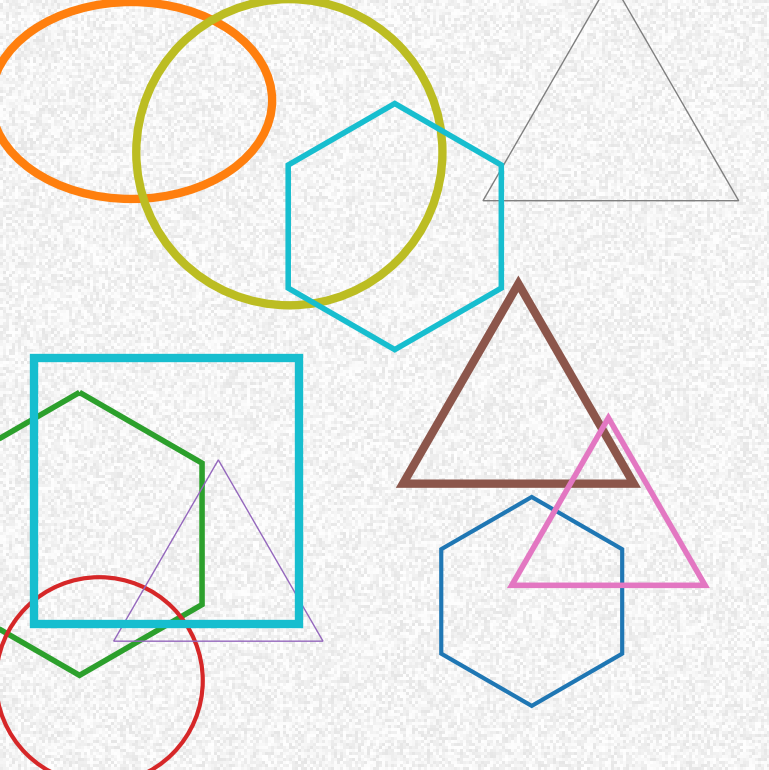[{"shape": "hexagon", "thickness": 1.5, "radius": 0.68, "center": [0.691, 0.219]}, {"shape": "oval", "thickness": 3, "radius": 0.91, "center": [0.171, 0.869]}, {"shape": "hexagon", "thickness": 2, "radius": 0.92, "center": [0.103, 0.307]}, {"shape": "circle", "thickness": 1.5, "radius": 0.67, "center": [0.129, 0.116]}, {"shape": "triangle", "thickness": 0.5, "radius": 0.78, "center": [0.284, 0.246]}, {"shape": "triangle", "thickness": 3, "radius": 0.87, "center": [0.673, 0.458]}, {"shape": "triangle", "thickness": 2, "radius": 0.73, "center": [0.79, 0.312]}, {"shape": "triangle", "thickness": 0.5, "radius": 0.96, "center": [0.793, 0.835]}, {"shape": "circle", "thickness": 3, "radius": 0.99, "center": [0.376, 0.802]}, {"shape": "square", "thickness": 3, "radius": 0.86, "center": [0.216, 0.362]}, {"shape": "hexagon", "thickness": 2, "radius": 0.8, "center": [0.513, 0.706]}]